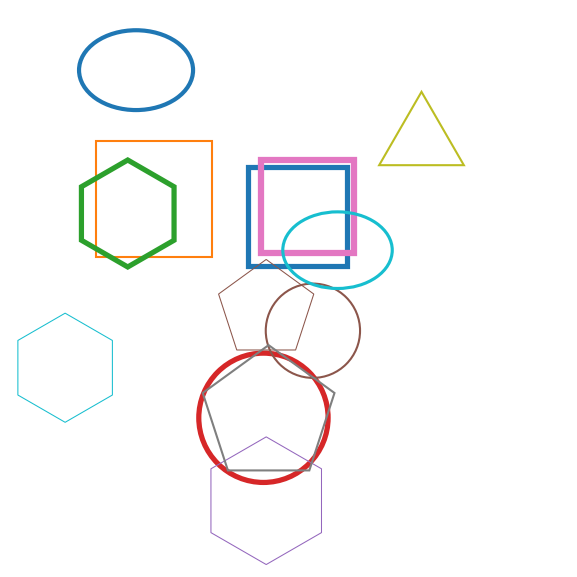[{"shape": "oval", "thickness": 2, "radius": 0.49, "center": [0.236, 0.878]}, {"shape": "square", "thickness": 2.5, "radius": 0.43, "center": [0.516, 0.625]}, {"shape": "square", "thickness": 1, "radius": 0.5, "center": [0.267, 0.654]}, {"shape": "hexagon", "thickness": 2.5, "radius": 0.46, "center": [0.221, 0.629]}, {"shape": "circle", "thickness": 2.5, "radius": 0.56, "center": [0.456, 0.276]}, {"shape": "hexagon", "thickness": 0.5, "radius": 0.55, "center": [0.461, 0.132]}, {"shape": "pentagon", "thickness": 0.5, "radius": 0.43, "center": [0.461, 0.463]}, {"shape": "circle", "thickness": 1, "radius": 0.41, "center": [0.542, 0.426]}, {"shape": "square", "thickness": 3, "radius": 0.4, "center": [0.532, 0.641]}, {"shape": "pentagon", "thickness": 1, "radius": 0.6, "center": [0.465, 0.282]}, {"shape": "triangle", "thickness": 1, "radius": 0.42, "center": [0.73, 0.755]}, {"shape": "oval", "thickness": 1.5, "radius": 0.47, "center": [0.584, 0.566]}, {"shape": "hexagon", "thickness": 0.5, "radius": 0.47, "center": [0.113, 0.362]}]